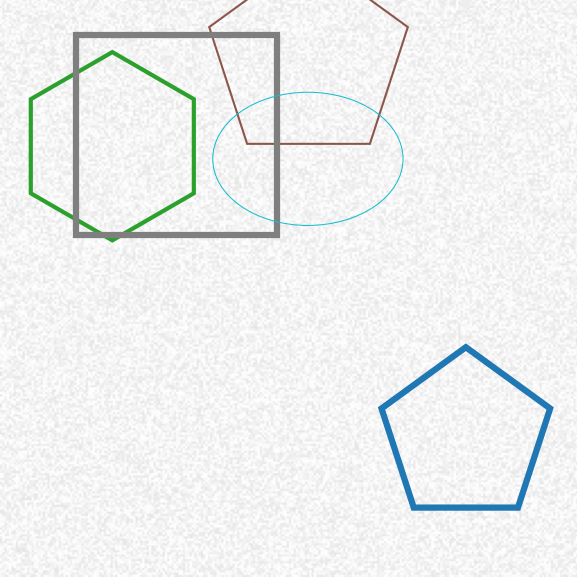[{"shape": "pentagon", "thickness": 3, "radius": 0.77, "center": [0.807, 0.244]}, {"shape": "hexagon", "thickness": 2, "radius": 0.81, "center": [0.194, 0.746]}, {"shape": "pentagon", "thickness": 1, "radius": 0.9, "center": [0.534, 0.896]}, {"shape": "square", "thickness": 3, "radius": 0.87, "center": [0.306, 0.765]}, {"shape": "oval", "thickness": 0.5, "radius": 0.82, "center": [0.533, 0.724]}]